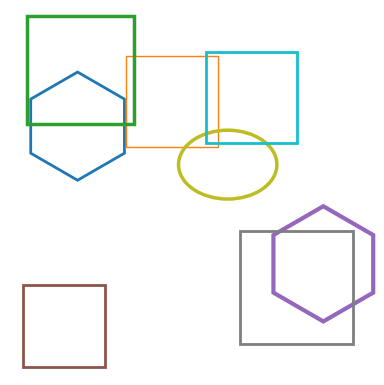[{"shape": "hexagon", "thickness": 2, "radius": 0.7, "center": [0.201, 0.672]}, {"shape": "square", "thickness": 1, "radius": 0.59, "center": [0.447, 0.736]}, {"shape": "square", "thickness": 2.5, "radius": 0.7, "center": [0.208, 0.818]}, {"shape": "hexagon", "thickness": 3, "radius": 0.75, "center": [0.84, 0.315]}, {"shape": "square", "thickness": 2, "radius": 0.53, "center": [0.166, 0.152]}, {"shape": "square", "thickness": 2, "radius": 0.73, "center": [0.77, 0.253]}, {"shape": "oval", "thickness": 2.5, "radius": 0.64, "center": [0.591, 0.572]}, {"shape": "square", "thickness": 2, "radius": 0.59, "center": [0.653, 0.747]}]